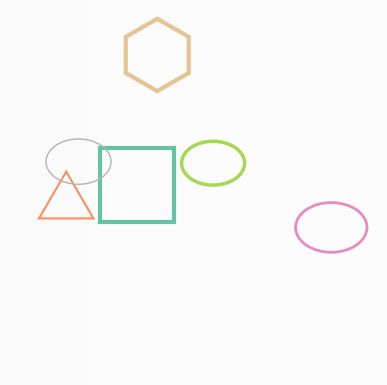[{"shape": "square", "thickness": 3, "radius": 0.48, "center": [0.354, 0.52]}, {"shape": "triangle", "thickness": 1.5, "radius": 0.41, "center": [0.171, 0.473]}, {"shape": "oval", "thickness": 2, "radius": 0.46, "center": [0.855, 0.409]}, {"shape": "oval", "thickness": 2.5, "radius": 0.41, "center": [0.55, 0.576]}, {"shape": "hexagon", "thickness": 3, "radius": 0.47, "center": [0.406, 0.857]}, {"shape": "oval", "thickness": 1, "radius": 0.42, "center": [0.203, 0.58]}]